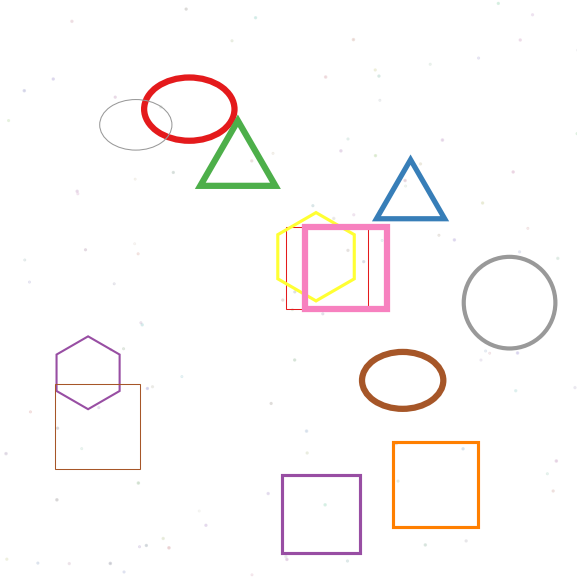[{"shape": "oval", "thickness": 3, "radius": 0.39, "center": [0.328, 0.81]}, {"shape": "square", "thickness": 0.5, "radius": 0.35, "center": [0.566, 0.535]}, {"shape": "triangle", "thickness": 2.5, "radius": 0.34, "center": [0.711, 0.654]}, {"shape": "triangle", "thickness": 3, "radius": 0.38, "center": [0.412, 0.715]}, {"shape": "square", "thickness": 1.5, "radius": 0.34, "center": [0.557, 0.11]}, {"shape": "hexagon", "thickness": 1, "radius": 0.32, "center": [0.153, 0.354]}, {"shape": "square", "thickness": 1.5, "radius": 0.37, "center": [0.753, 0.161]}, {"shape": "hexagon", "thickness": 1.5, "radius": 0.38, "center": [0.547, 0.555]}, {"shape": "square", "thickness": 0.5, "radius": 0.37, "center": [0.169, 0.26]}, {"shape": "oval", "thickness": 3, "radius": 0.35, "center": [0.697, 0.34]}, {"shape": "square", "thickness": 3, "radius": 0.35, "center": [0.599, 0.536]}, {"shape": "oval", "thickness": 0.5, "radius": 0.31, "center": [0.235, 0.783]}, {"shape": "circle", "thickness": 2, "radius": 0.4, "center": [0.882, 0.475]}]